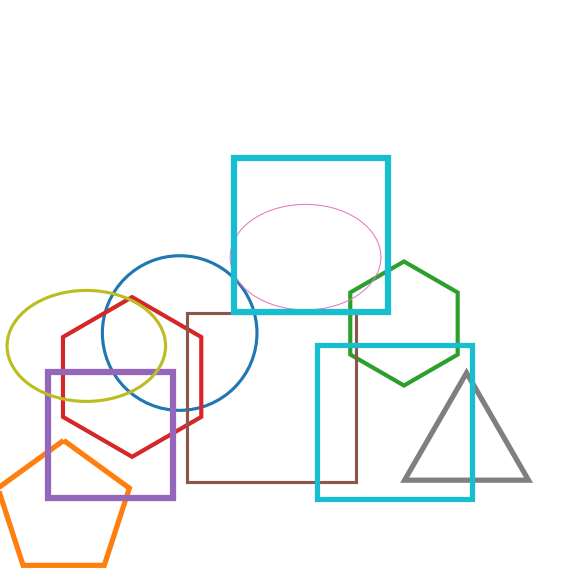[{"shape": "circle", "thickness": 1.5, "radius": 0.67, "center": [0.311, 0.422]}, {"shape": "pentagon", "thickness": 2.5, "radius": 0.6, "center": [0.11, 0.117]}, {"shape": "hexagon", "thickness": 2, "radius": 0.54, "center": [0.7, 0.439]}, {"shape": "hexagon", "thickness": 2, "radius": 0.69, "center": [0.229, 0.346]}, {"shape": "square", "thickness": 3, "radius": 0.54, "center": [0.192, 0.246]}, {"shape": "square", "thickness": 1.5, "radius": 0.73, "center": [0.47, 0.311]}, {"shape": "oval", "thickness": 0.5, "radius": 0.65, "center": [0.529, 0.554]}, {"shape": "triangle", "thickness": 2.5, "radius": 0.62, "center": [0.808, 0.23]}, {"shape": "oval", "thickness": 1.5, "radius": 0.69, "center": [0.149, 0.4]}, {"shape": "square", "thickness": 2.5, "radius": 0.67, "center": [0.683, 0.268]}, {"shape": "square", "thickness": 3, "radius": 0.67, "center": [0.538, 0.592]}]